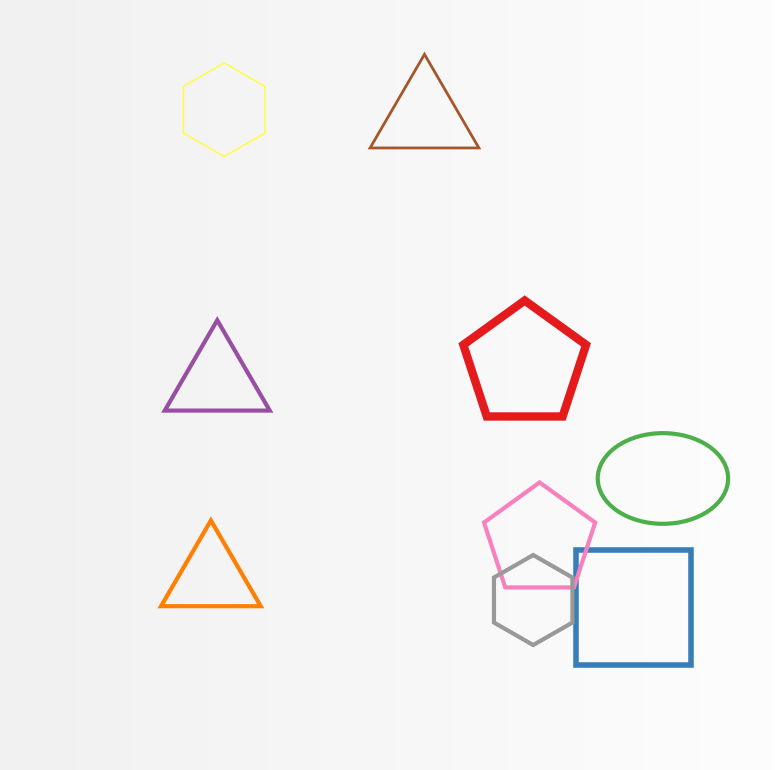[{"shape": "pentagon", "thickness": 3, "radius": 0.42, "center": [0.677, 0.526]}, {"shape": "square", "thickness": 2, "radius": 0.37, "center": [0.817, 0.211]}, {"shape": "oval", "thickness": 1.5, "radius": 0.42, "center": [0.855, 0.379]}, {"shape": "triangle", "thickness": 1.5, "radius": 0.39, "center": [0.28, 0.506]}, {"shape": "triangle", "thickness": 1.5, "radius": 0.37, "center": [0.272, 0.25]}, {"shape": "hexagon", "thickness": 0.5, "radius": 0.3, "center": [0.289, 0.857]}, {"shape": "triangle", "thickness": 1, "radius": 0.41, "center": [0.548, 0.848]}, {"shape": "pentagon", "thickness": 1.5, "radius": 0.38, "center": [0.696, 0.298]}, {"shape": "hexagon", "thickness": 1.5, "radius": 0.29, "center": [0.688, 0.221]}]